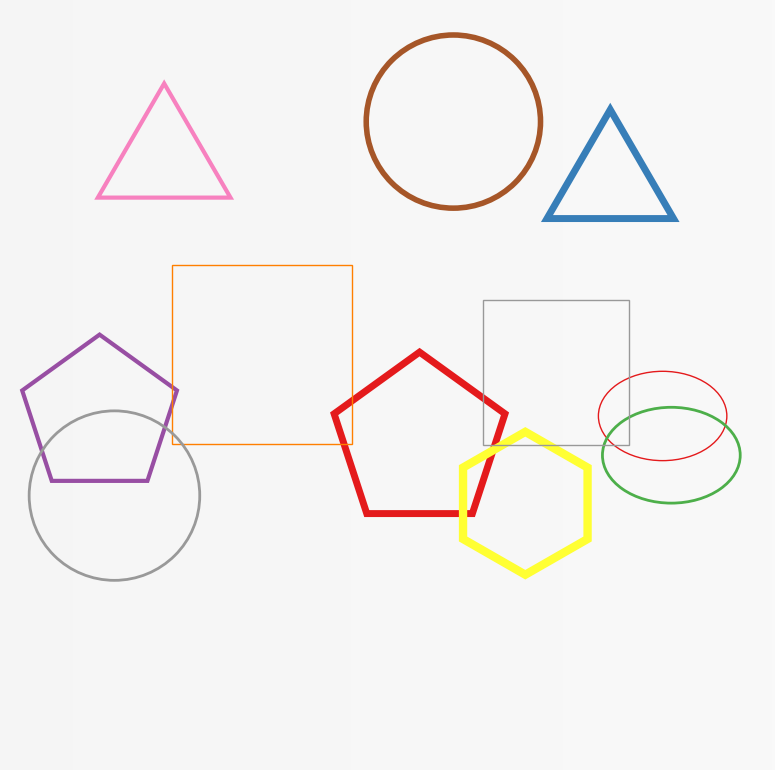[{"shape": "pentagon", "thickness": 2.5, "radius": 0.58, "center": [0.541, 0.427]}, {"shape": "oval", "thickness": 0.5, "radius": 0.41, "center": [0.855, 0.46]}, {"shape": "triangle", "thickness": 2.5, "radius": 0.47, "center": [0.787, 0.763]}, {"shape": "oval", "thickness": 1, "radius": 0.44, "center": [0.866, 0.409]}, {"shape": "pentagon", "thickness": 1.5, "radius": 0.52, "center": [0.128, 0.46]}, {"shape": "square", "thickness": 0.5, "radius": 0.58, "center": [0.338, 0.539]}, {"shape": "hexagon", "thickness": 3, "radius": 0.46, "center": [0.678, 0.346]}, {"shape": "circle", "thickness": 2, "radius": 0.56, "center": [0.585, 0.842]}, {"shape": "triangle", "thickness": 1.5, "radius": 0.49, "center": [0.212, 0.793]}, {"shape": "square", "thickness": 0.5, "radius": 0.47, "center": [0.718, 0.516]}, {"shape": "circle", "thickness": 1, "radius": 0.55, "center": [0.148, 0.356]}]